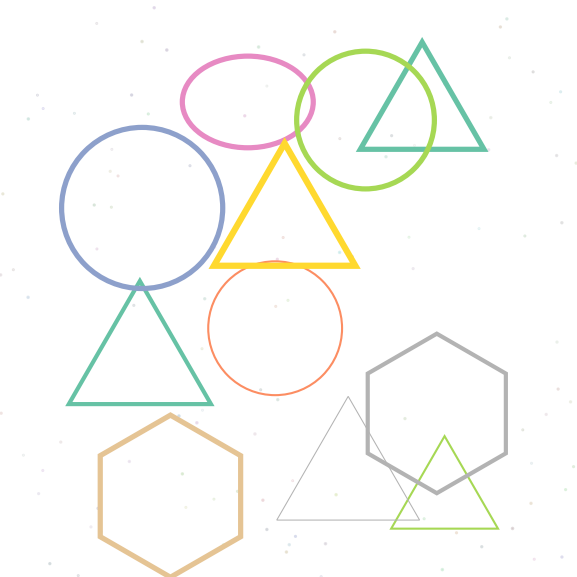[{"shape": "triangle", "thickness": 2.5, "radius": 0.62, "center": [0.731, 0.802]}, {"shape": "triangle", "thickness": 2, "radius": 0.71, "center": [0.242, 0.37]}, {"shape": "circle", "thickness": 1, "radius": 0.58, "center": [0.476, 0.431]}, {"shape": "circle", "thickness": 2.5, "radius": 0.7, "center": [0.246, 0.639]}, {"shape": "oval", "thickness": 2.5, "radius": 0.57, "center": [0.429, 0.823]}, {"shape": "circle", "thickness": 2.5, "radius": 0.6, "center": [0.633, 0.791]}, {"shape": "triangle", "thickness": 1, "radius": 0.53, "center": [0.77, 0.137]}, {"shape": "triangle", "thickness": 3, "radius": 0.71, "center": [0.493, 0.61]}, {"shape": "hexagon", "thickness": 2.5, "radius": 0.7, "center": [0.295, 0.14]}, {"shape": "triangle", "thickness": 0.5, "radius": 0.71, "center": [0.603, 0.17]}, {"shape": "hexagon", "thickness": 2, "radius": 0.69, "center": [0.756, 0.283]}]